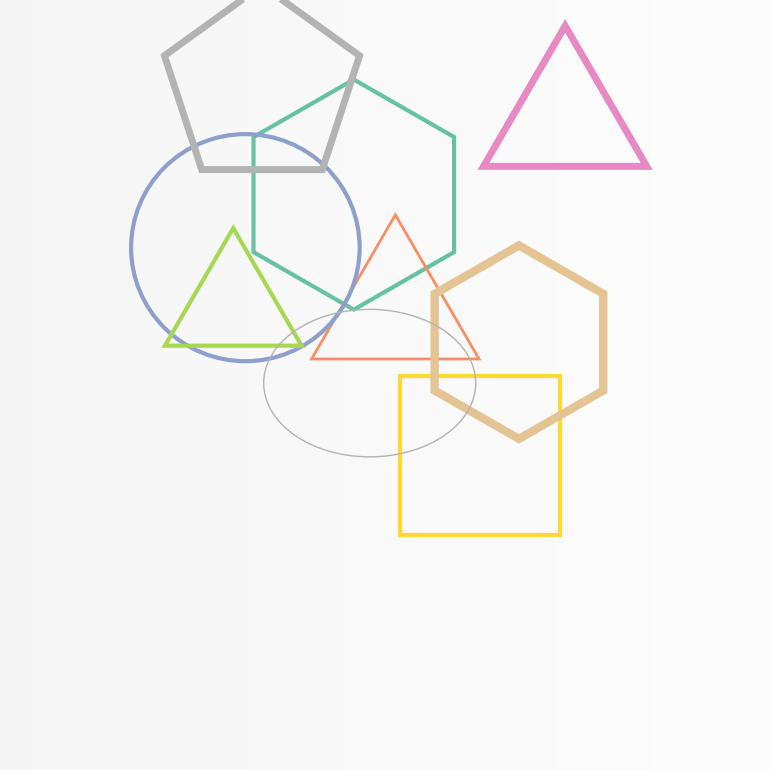[{"shape": "hexagon", "thickness": 1.5, "radius": 0.75, "center": [0.457, 0.747]}, {"shape": "triangle", "thickness": 1, "radius": 0.62, "center": [0.51, 0.596]}, {"shape": "circle", "thickness": 1.5, "radius": 0.74, "center": [0.317, 0.678]}, {"shape": "triangle", "thickness": 2.5, "radius": 0.61, "center": [0.729, 0.845]}, {"shape": "triangle", "thickness": 1.5, "radius": 0.51, "center": [0.301, 0.602]}, {"shape": "square", "thickness": 1.5, "radius": 0.52, "center": [0.619, 0.408]}, {"shape": "hexagon", "thickness": 3, "radius": 0.63, "center": [0.67, 0.556]}, {"shape": "pentagon", "thickness": 2.5, "radius": 0.66, "center": [0.338, 0.887]}, {"shape": "oval", "thickness": 0.5, "radius": 0.68, "center": [0.477, 0.502]}]